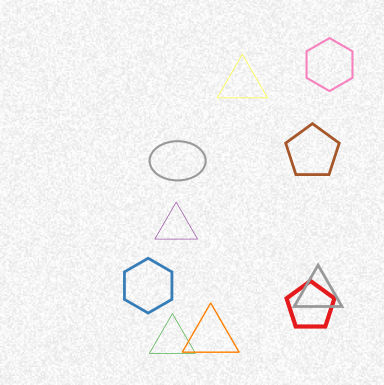[{"shape": "pentagon", "thickness": 3, "radius": 0.33, "center": [0.807, 0.205]}, {"shape": "hexagon", "thickness": 2, "radius": 0.36, "center": [0.385, 0.258]}, {"shape": "triangle", "thickness": 0.5, "radius": 0.35, "center": [0.448, 0.117]}, {"shape": "triangle", "thickness": 0.5, "radius": 0.32, "center": [0.458, 0.411]}, {"shape": "triangle", "thickness": 1, "radius": 0.43, "center": [0.547, 0.128]}, {"shape": "triangle", "thickness": 0.5, "radius": 0.38, "center": [0.629, 0.784]}, {"shape": "pentagon", "thickness": 2, "radius": 0.37, "center": [0.812, 0.606]}, {"shape": "hexagon", "thickness": 1.5, "radius": 0.34, "center": [0.856, 0.832]}, {"shape": "triangle", "thickness": 2, "radius": 0.36, "center": [0.826, 0.24]}, {"shape": "oval", "thickness": 1.5, "radius": 0.36, "center": [0.461, 0.582]}]